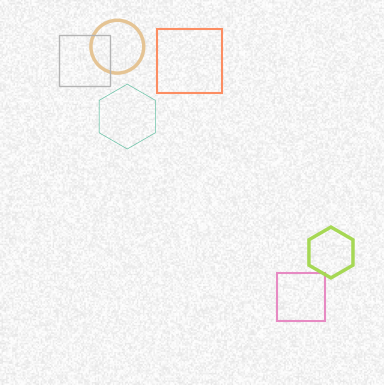[{"shape": "hexagon", "thickness": 0.5, "radius": 0.42, "center": [0.331, 0.697]}, {"shape": "square", "thickness": 1.5, "radius": 0.42, "center": [0.493, 0.842]}, {"shape": "square", "thickness": 1.5, "radius": 0.31, "center": [0.781, 0.229]}, {"shape": "hexagon", "thickness": 2.5, "radius": 0.33, "center": [0.86, 0.344]}, {"shape": "circle", "thickness": 2.5, "radius": 0.34, "center": [0.305, 0.879]}, {"shape": "square", "thickness": 1, "radius": 0.33, "center": [0.219, 0.843]}]